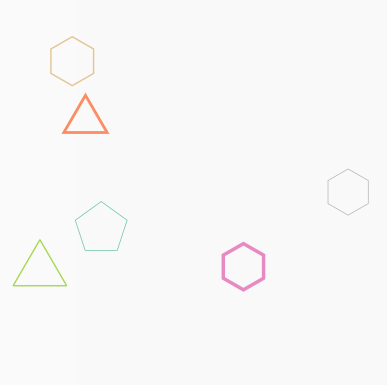[{"shape": "pentagon", "thickness": 0.5, "radius": 0.35, "center": [0.261, 0.406]}, {"shape": "triangle", "thickness": 2, "radius": 0.32, "center": [0.221, 0.688]}, {"shape": "hexagon", "thickness": 2.5, "radius": 0.3, "center": [0.628, 0.307]}, {"shape": "triangle", "thickness": 1, "radius": 0.4, "center": [0.103, 0.298]}, {"shape": "hexagon", "thickness": 1, "radius": 0.32, "center": [0.186, 0.841]}, {"shape": "hexagon", "thickness": 0.5, "radius": 0.3, "center": [0.898, 0.501]}]